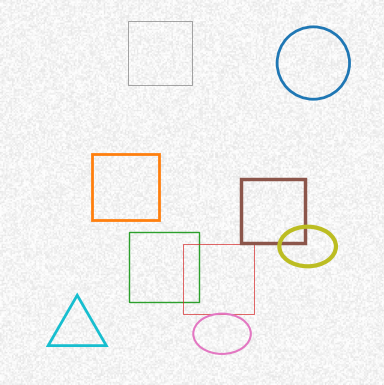[{"shape": "circle", "thickness": 2, "radius": 0.47, "center": [0.814, 0.836]}, {"shape": "square", "thickness": 2, "radius": 0.43, "center": [0.326, 0.515]}, {"shape": "square", "thickness": 1, "radius": 0.45, "center": [0.426, 0.306]}, {"shape": "square", "thickness": 0.5, "radius": 0.46, "center": [0.568, 0.275]}, {"shape": "square", "thickness": 2.5, "radius": 0.41, "center": [0.709, 0.453]}, {"shape": "oval", "thickness": 1.5, "radius": 0.37, "center": [0.577, 0.133]}, {"shape": "square", "thickness": 0.5, "radius": 0.42, "center": [0.416, 0.863]}, {"shape": "oval", "thickness": 3, "radius": 0.37, "center": [0.799, 0.36]}, {"shape": "triangle", "thickness": 2, "radius": 0.44, "center": [0.201, 0.146]}]